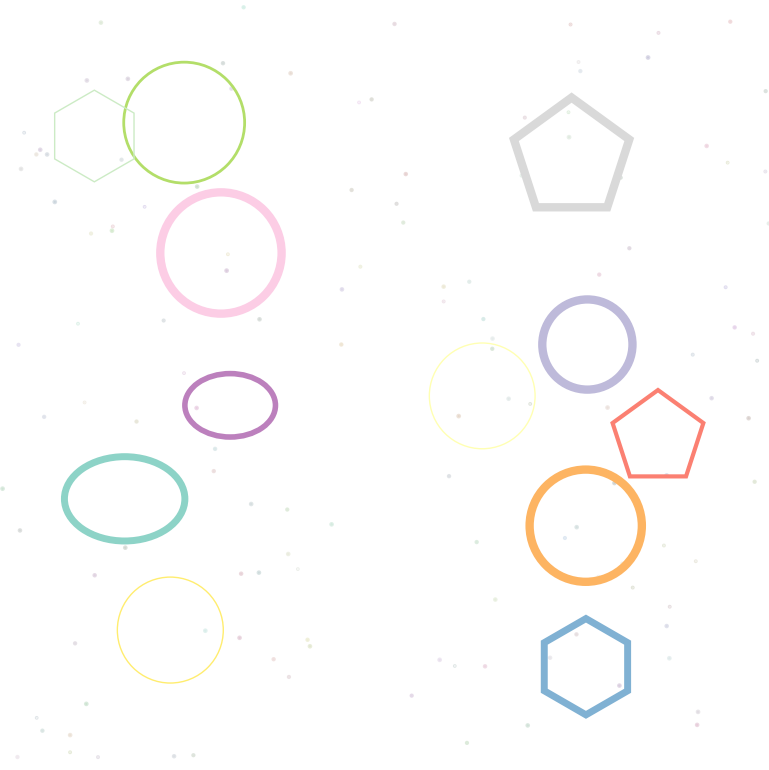[{"shape": "oval", "thickness": 2.5, "radius": 0.39, "center": [0.162, 0.352]}, {"shape": "circle", "thickness": 0.5, "radius": 0.34, "center": [0.626, 0.486]}, {"shape": "circle", "thickness": 3, "radius": 0.29, "center": [0.763, 0.553]}, {"shape": "pentagon", "thickness": 1.5, "radius": 0.31, "center": [0.855, 0.431]}, {"shape": "hexagon", "thickness": 2.5, "radius": 0.31, "center": [0.761, 0.134]}, {"shape": "circle", "thickness": 3, "radius": 0.36, "center": [0.761, 0.317]}, {"shape": "circle", "thickness": 1, "radius": 0.39, "center": [0.239, 0.841]}, {"shape": "circle", "thickness": 3, "radius": 0.39, "center": [0.287, 0.671]}, {"shape": "pentagon", "thickness": 3, "radius": 0.39, "center": [0.742, 0.795]}, {"shape": "oval", "thickness": 2, "radius": 0.29, "center": [0.299, 0.474]}, {"shape": "hexagon", "thickness": 0.5, "radius": 0.3, "center": [0.123, 0.823]}, {"shape": "circle", "thickness": 0.5, "radius": 0.34, "center": [0.221, 0.182]}]